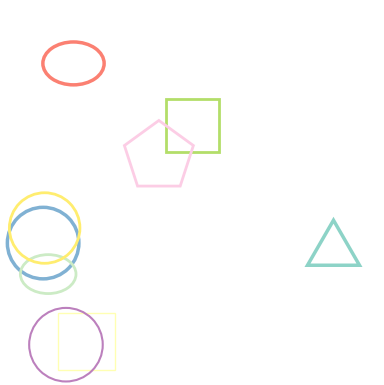[{"shape": "triangle", "thickness": 2.5, "radius": 0.39, "center": [0.866, 0.35]}, {"shape": "square", "thickness": 1, "radius": 0.37, "center": [0.225, 0.113]}, {"shape": "oval", "thickness": 2.5, "radius": 0.4, "center": [0.191, 0.835]}, {"shape": "circle", "thickness": 2.5, "radius": 0.46, "center": [0.112, 0.369]}, {"shape": "square", "thickness": 2, "radius": 0.34, "center": [0.499, 0.674]}, {"shape": "pentagon", "thickness": 2, "radius": 0.47, "center": [0.413, 0.593]}, {"shape": "circle", "thickness": 1.5, "radius": 0.48, "center": [0.171, 0.105]}, {"shape": "oval", "thickness": 2, "radius": 0.36, "center": [0.125, 0.288]}, {"shape": "circle", "thickness": 2, "radius": 0.46, "center": [0.116, 0.408]}]